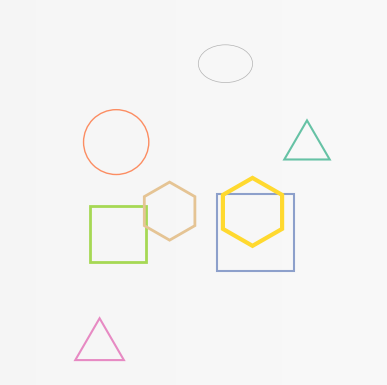[{"shape": "triangle", "thickness": 1.5, "radius": 0.34, "center": [0.792, 0.62]}, {"shape": "circle", "thickness": 1, "radius": 0.42, "center": [0.3, 0.631]}, {"shape": "square", "thickness": 1.5, "radius": 0.5, "center": [0.659, 0.396]}, {"shape": "triangle", "thickness": 1.5, "radius": 0.36, "center": [0.257, 0.101]}, {"shape": "square", "thickness": 2, "radius": 0.36, "center": [0.305, 0.392]}, {"shape": "hexagon", "thickness": 3, "radius": 0.44, "center": [0.652, 0.45]}, {"shape": "hexagon", "thickness": 2, "radius": 0.38, "center": [0.438, 0.452]}, {"shape": "oval", "thickness": 0.5, "radius": 0.35, "center": [0.582, 0.835]}]